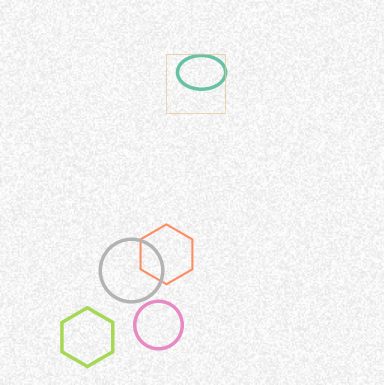[{"shape": "oval", "thickness": 2.5, "radius": 0.31, "center": [0.524, 0.812]}, {"shape": "hexagon", "thickness": 1.5, "radius": 0.39, "center": [0.432, 0.339]}, {"shape": "circle", "thickness": 2.5, "radius": 0.31, "center": [0.412, 0.156]}, {"shape": "hexagon", "thickness": 2.5, "radius": 0.38, "center": [0.227, 0.124]}, {"shape": "square", "thickness": 0.5, "radius": 0.38, "center": [0.507, 0.783]}, {"shape": "circle", "thickness": 2.5, "radius": 0.41, "center": [0.342, 0.297]}]